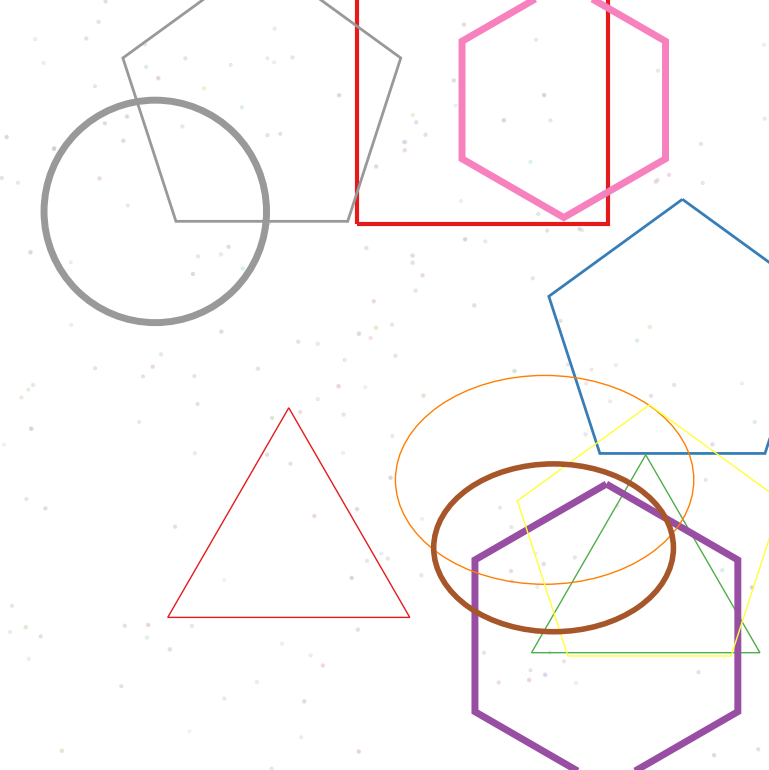[{"shape": "triangle", "thickness": 0.5, "radius": 0.91, "center": [0.375, 0.289]}, {"shape": "square", "thickness": 1.5, "radius": 0.82, "center": [0.626, 0.872]}, {"shape": "pentagon", "thickness": 1, "radius": 0.91, "center": [0.886, 0.559]}, {"shape": "triangle", "thickness": 0.5, "radius": 0.86, "center": [0.839, 0.238]}, {"shape": "hexagon", "thickness": 2.5, "radius": 0.99, "center": [0.788, 0.174]}, {"shape": "oval", "thickness": 0.5, "radius": 0.97, "center": [0.707, 0.377]}, {"shape": "pentagon", "thickness": 0.5, "radius": 0.9, "center": [0.843, 0.294]}, {"shape": "oval", "thickness": 2, "radius": 0.78, "center": [0.719, 0.289]}, {"shape": "hexagon", "thickness": 2.5, "radius": 0.76, "center": [0.732, 0.87]}, {"shape": "circle", "thickness": 2.5, "radius": 0.72, "center": [0.202, 0.725]}, {"shape": "pentagon", "thickness": 1, "radius": 0.95, "center": [0.34, 0.866]}]